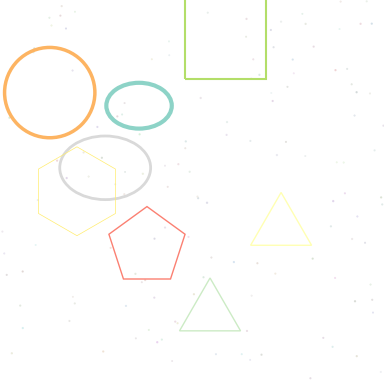[{"shape": "oval", "thickness": 3, "radius": 0.42, "center": [0.361, 0.725]}, {"shape": "triangle", "thickness": 1, "radius": 0.46, "center": [0.73, 0.409]}, {"shape": "pentagon", "thickness": 1, "radius": 0.52, "center": [0.382, 0.359]}, {"shape": "circle", "thickness": 2.5, "radius": 0.59, "center": [0.129, 0.759]}, {"shape": "square", "thickness": 1.5, "radius": 0.52, "center": [0.585, 0.899]}, {"shape": "oval", "thickness": 2, "radius": 0.59, "center": [0.273, 0.564]}, {"shape": "triangle", "thickness": 1, "radius": 0.46, "center": [0.546, 0.186]}, {"shape": "hexagon", "thickness": 0.5, "radius": 0.58, "center": [0.2, 0.503]}]